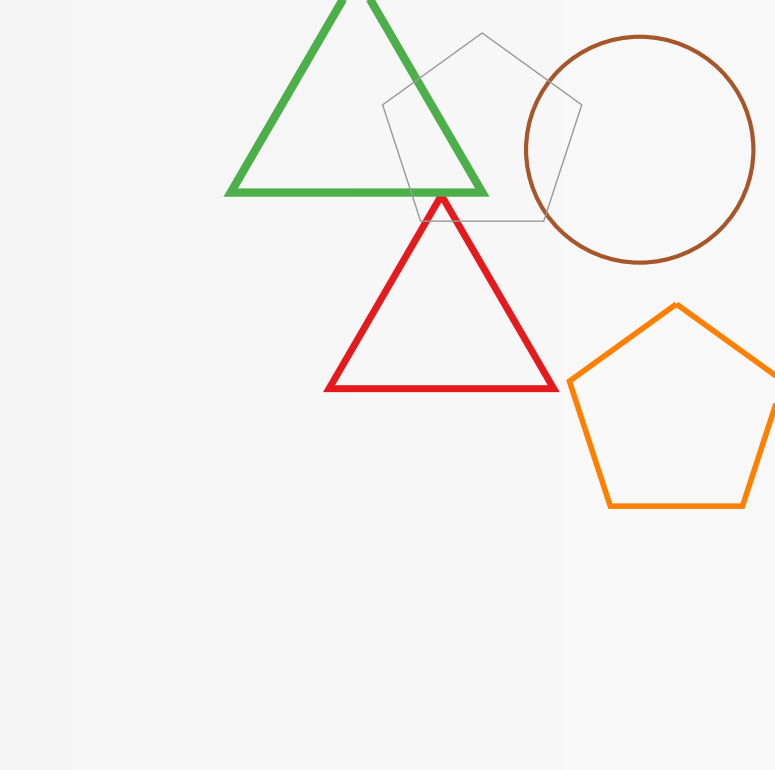[{"shape": "triangle", "thickness": 2.5, "radius": 0.84, "center": [0.57, 0.579]}, {"shape": "triangle", "thickness": 3, "radius": 0.94, "center": [0.46, 0.844]}, {"shape": "pentagon", "thickness": 2, "radius": 0.73, "center": [0.873, 0.46]}, {"shape": "circle", "thickness": 1.5, "radius": 0.73, "center": [0.825, 0.806]}, {"shape": "pentagon", "thickness": 0.5, "radius": 0.68, "center": [0.622, 0.822]}]